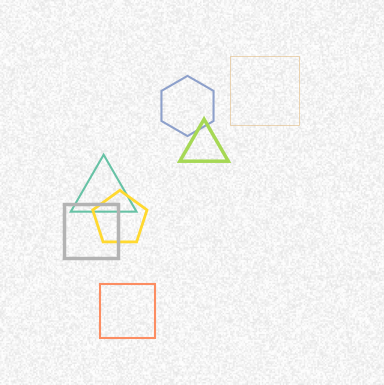[{"shape": "triangle", "thickness": 1.5, "radius": 0.49, "center": [0.269, 0.5]}, {"shape": "square", "thickness": 1.5, "radius": 0.35, "center": [0.331, 0.192]}, {"shape": "hexagon", "thickness": 1.5, "radius": 0.39, "center": [0.487, 0.725]}, {"shape": "triangle", "thickness": 2.5, "radius": 0.36, "center": [0.53, 0.618]}, {"shape": "pentagon", "thickness": 2, "radius": 0.37, "center": [0.311, 0.432]}, {"shape": "square", "thickness": 0.5, "radius": 0.45, "center": [0.688, 0.764]}, {"shape": "square", "thickness": 2.5, "radius": 0.35, "center": [0.237, 0.4]}]